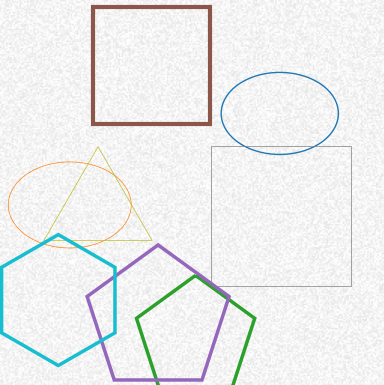[{"shape": "oval", "thickness": 1, "radius": 0.76, "center": [0.727, 0.705]}, {"shape": "oval", "thickness": 0.5, "radius": 0.8, "center": [0.181, 0.468]}, {"shape": "pentagon", "thickness": 2.5, "radius": 0.81, "center": [0.508, 0.123]}, {"shape": "pentagon", "thickness": 2.5, "radius": 0.97, "center": [0.411, 0.17]}, {"shape": "square", "thickness": 3, "radius": 0.76, "center": [0.394, 0.831]}, {"shape": "square", "thickness": 0.5, "radius": 0.91, "center": [0.729, 0.439]}, {"shape": "triangle", "thickness": 0.5, "radius": 0.81, "center": [0.255, 0.457]}, {"shape": "hexagon", "thickness": 2.5, "radius": 0.85, "center": [0.151, 0.221]}]